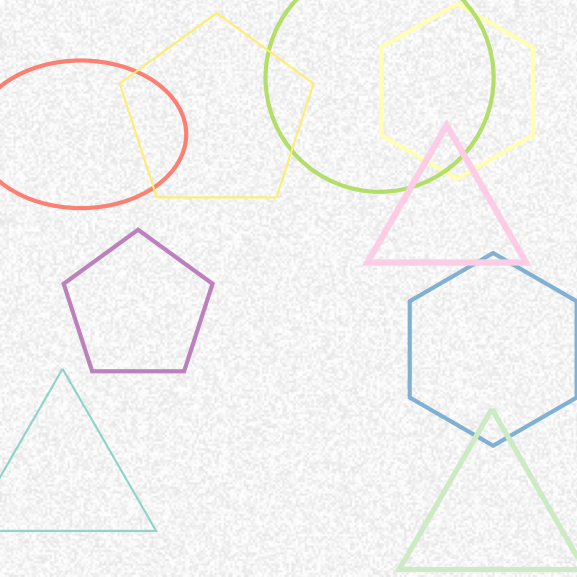[{"shape": "triangle", "thickness": 1, "radius": 0.94, "center": [0.108, 0.173]}, {"shape": "hexagon", "thickness": 2, "radius": 0.76, "center": [0.792, 0.841]}, {"shape": "oval", "thickness": 2, "radius": 0.91, "center": [0.14, 0.767]}, {"shape": "hexagon", "thickness": 2, "radius": 0.83, "center": [0.854, 0.394]}, {"shape": "circle", "thickness": 2, "radius": 0.99, "center": [0.657, 0.864]}, {"shape": "triangle", "thickness": 3, "radius": 0.79, "center": [0.774, 0.624]}, {"shape": "pentagon", "thickness": 2, "radius": 0.68, "center": [0.239, 0.466]}, {"shape": "triangle", "thickness": 2.5, "radius": 0.93, "center": [0.852, 0.106]}, {"shape": "pentagon", "thickness": 1, "radius": 0.88, "center": [0.375, 0.8]}]